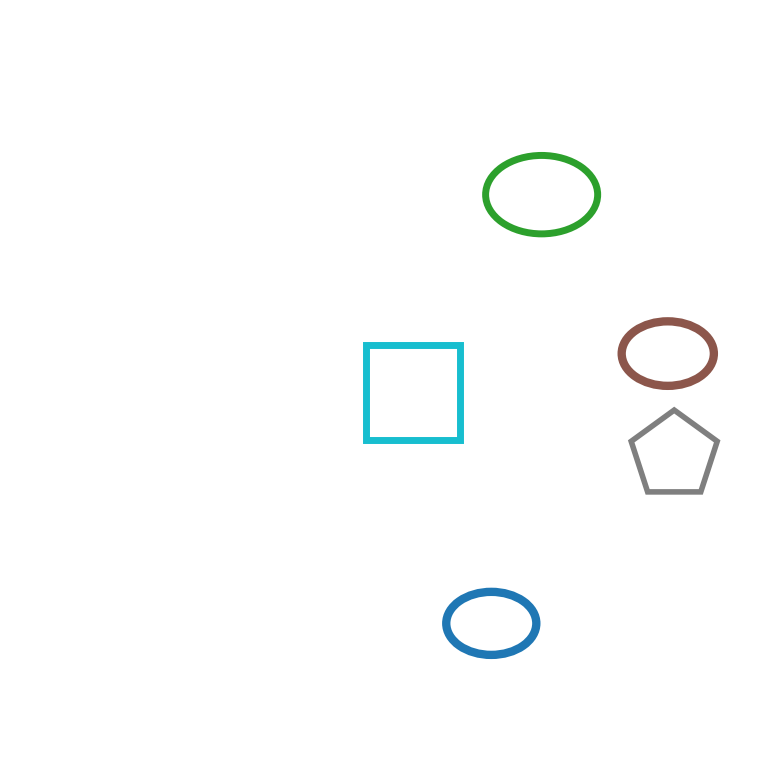[{"shape": "oval", "thickness": 3, "radius": 0.29, "center": [0.638, 0.19]}, {"shape": "oval", "thickness": 2.5, "radius": 0.36, "center": [0.703, 0.747]}, {"shape": "oval", "thickness": 3, "radius": 0.3, "center": [0.867, 0.541]}, {"shape": "pentagon", "thickness": 2, "radius": 0.29, "center": [0.876, 0.409]}, {"shape": "square", "thickness": 2.5, "radius": 0.31, "center": [0.536, 0.49]}]